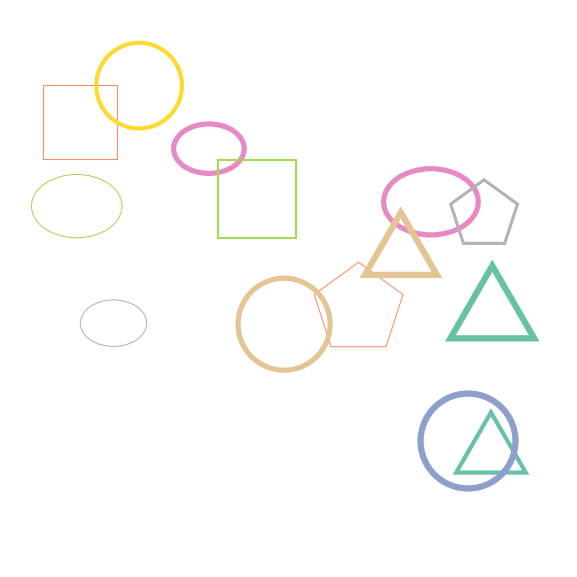[{"shape": "triangle", "thickness": 2, "radius": 0.35, "center": [0.85, 0.216]}, {"shape": "triangle", "thickness": 3, "radius": 0.42, "center": [0.852, 0.455]}, {"shape": "square", "thickness": 0.5, "radius": 0.32, "center": [0.139, 0.788]}, {"shape": "pentagon", "thickness": 0.5, "radius": 0.4, "center": [0.621, 0.464]}, {"shape": "circle", "thickness": 3, "radius": 0.41, "center": [0.81, 0.235]}, {"shape": "oval", "thickness": 2.5, "radius": 0.41, "center": [0.746, 0.65]}, {"shape": "oval", "thickness": 2.5, "radius": 0.31, "center": [0.362, 0.742]}, {"shape": "square", "thickness": 1, "radius": 0.34, "center": [0.444, 0.655]}, {"shape": "oval", "thickness": 0.5, "radius": 0.39, "center": [0.133, 0.642]}, {"shape": "circle", "thickness": 2, "radius": 0.37, "center": [0.241, 0.851]}, {"shape": "circle", "thickness": 2.5, "radius": 0.4, "center": [0.492, 0.438]}, {"shape": "triangle", "thickness": 3, "radius": 0.36, "center": [0.694, 0.559]}, {"shape": "oval", "thickness": 0.5, "radius": 0.29, "center": [0.197, 0.44]}, {"shape": "pentagon", "thickness": 1.5, "radius": 0.3, "center": [0.838, 0.627]}]